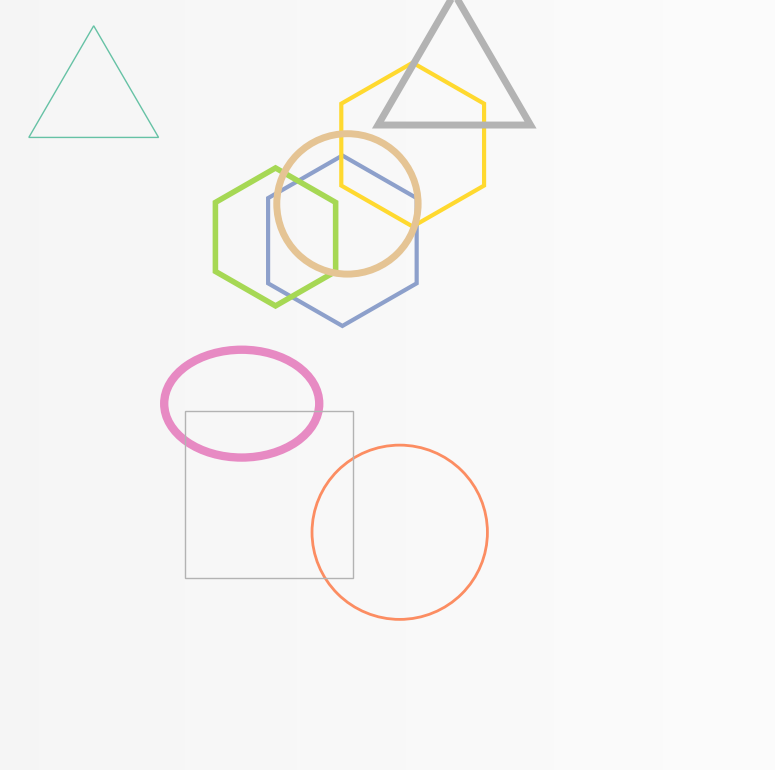[{"shape": "triangle", "thickness": 0.5, "radius": 0.48, "center": [0.121, 0.87]}, {"shape": "circle", "thickness": 1, "radius": 0.57, "center": [0.516, 0.309]}, {"shape": "hexagon", "thickness": 1.5, "radius": 0.55, "center": [0.442, 0.687]}, {"shape": "oval", "thickness": 3, "radius": 0.5, "center": [0.312, 0.476]}, {"shape": "hexagon", "thickness": 2, "radius": 0.45, "center": [0.356, 0.692]}, {"shape": "hexagon", "thickness": 1.5, "radius": 0.53, "center": [0.532, 0.812]}, {"shape": "circle", "thickness": 2.5, "radius": 0.46, "center": [0.448, 0.735]}, {"shape": "triangle", "thickness": 2.5, "radius": 0.57, "center": [0.586, 0.894]}, {"shape": "square", "thickness": 0.5, "radius": 0.54, "center": [0.347, 0.358]}]